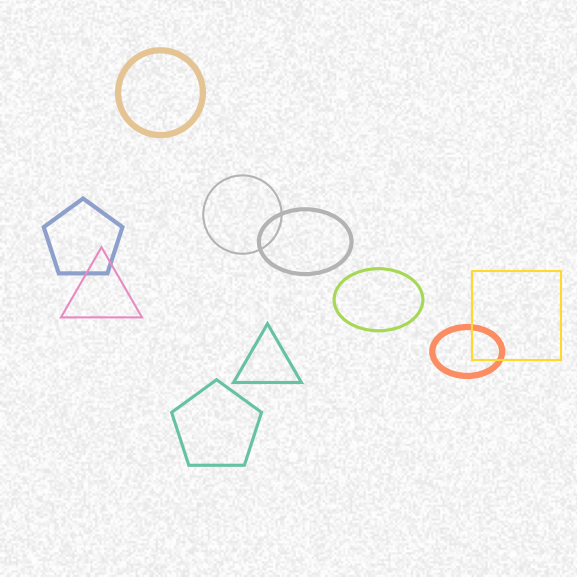[{"shape": "triangle", "thickness": 1.5, "radius": 0.34, "center": [0.463, 0.371]}, {"shape": "pentagon", "thickness": 1.5, "radius": 0.41, "center": [0.375, 0.26]}, {"shape": "oval", "thickness": 3, "radius": 0.3, "center": [0.809, 0.39]}, {"shape": "pentagon", "thickness": 2, "radius": 0.36, "center": [0.144, 0.584]}, {"shape": "triangle", "thickness": 1, "radius": 0.4, "center": [0.176, 0.49]}, {"shape": "oval", "thickness": 1.5, "radius": 0.38, "center": [0.655, 0.48]}, {"shape": "square", "thickness": 1, "radius": 0.39, "center": [0.894, 0.453]}, {"shape": "circle", "thickness": 3, "radius": 0.37, "center": [0.278, 0.839]}, {"shape": "oval", "thickness": 2, "radius": 0.4, "center": [0.529, 0.581]}, {"shape": "circle", "thickness": 1, "radius": 0.34, "center": [0.42, 0.628]}]